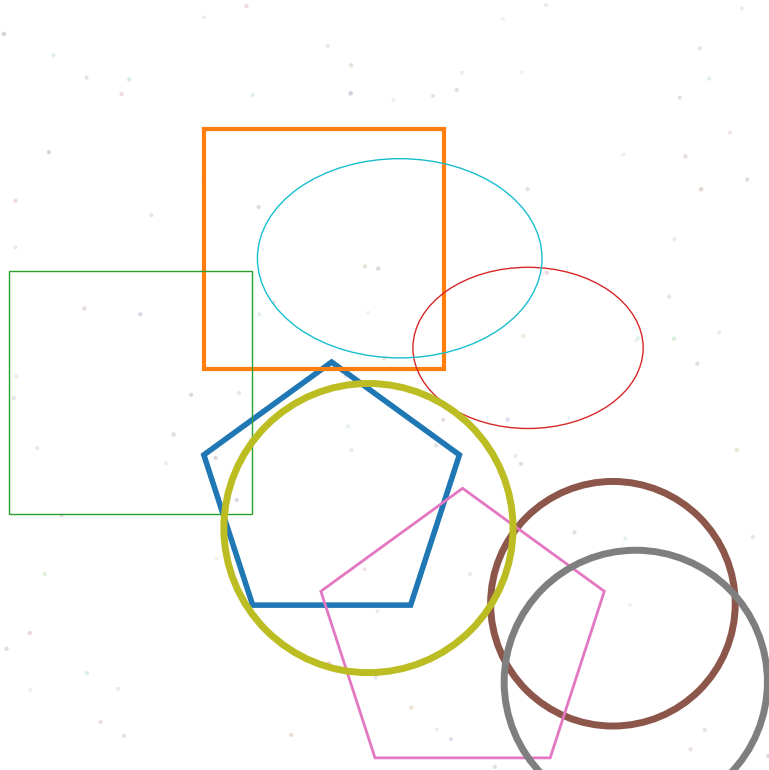[{"shape": "pentagon", "thickness": 2, "radius": 0.87, "center": [0.431, 0.355]}, {"shape": "square", "thickness": 1.5, "radius": 0.78, "center": [0.421, 0.677]}, {"shape": "square", "thickness": 0.5, "radius": 0.79, "center": [0.169, 0.49]}, {"shape": "oval", "thickness": 0.5, "radius": 0.75, "center": [0.686, 0.548]}, {"shape": "circle", "thickness": 2.5, "radius": 0.79, "center": [0.796, 0.216]}, {"shape": "pentagon", "thickness": 1, "radius": 0.97, "center": [0.601, 0.172]}, {"shape": "circle", "thickness": 2.5, "radius": 0.85, "center": [0.826, 0.114]}, {"shape": "circle", "thickness": 2.5, "radius": 0.94, "center": [0.478, 0.314]}, {"shape": "oval", "thickness": 0.5, "radius": 0.92, "center": [0.519, 0.665]}]